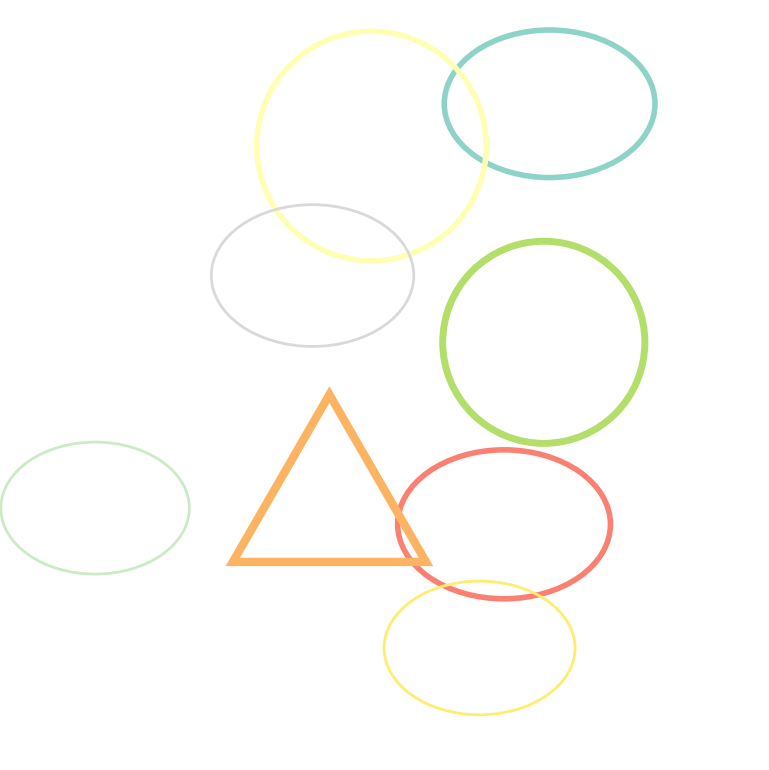[{"shape": "oval", "thickness": 2, "radius": 0.68, "center": [0.714, 0.865]}, {"shape": "circle", "thickness": 2, "radius": 0.75, "center": [0.482, 0.81]}, {"shape": "oval", "thickness": 2, "radius": 0.69, "center": [0.655, 0.319]}, {"shape": "triangle", "thickness": 3, "radius": 0.72, "center": [0.428, 0.343]}, {"shape": "circle", "thickness": 2.5, "radius": 0.66, "center": [0.706, 0.555]}, {"shape": "oval", "thickness": 1, "radius": 0.66, "center": [0.406, 0.642]}, {"shape": "oval", "thickness": 1, "radius": 0.61, "center": [0.124, 0.34]}, {"shape": "oval", "thickness": 1, "radius": 0.62, "center": [0.623, 0.159]}]